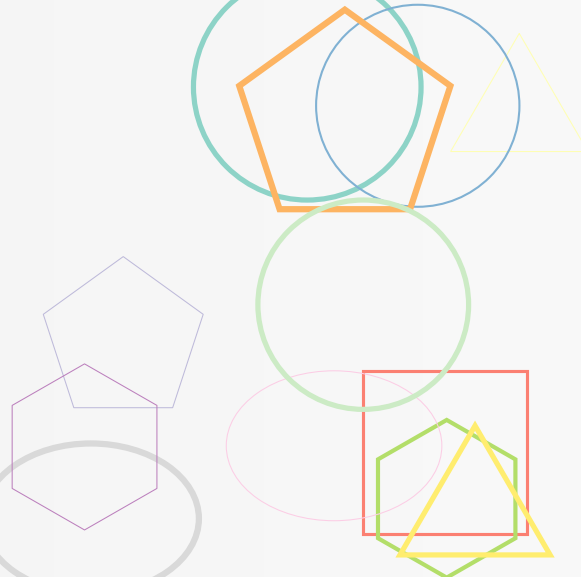[{"shape": "circle", "thickness": 2.5, "radius": 0.98, "center": [0.529, 0.849]}, {"shape": "triangle", "thickness": 0.5, "radius": 0.68, "center": [0.893, 0.805]}, {"shape": "pentagon", "thickness": 0.5, "radius": 0.72, "center": [0.212, 0.41]}, {"shape": "square", "thickness": 1.5, "radius": 0.71, "center": [0.765, 0.215]}, {"shape": "circle", "thickness": 1, "radius": 0.87, "center": [0.719, 0.816]}, {"shape": "pentagon", "thickness": 3, "radius": 0.95, "center": [0.593, 0.791]}, {"shape": "hexagon", "thickness": 2, "radius": 0.68, "center": [0.769, 0.135]}, {"shape": "oval", "thickness": 0.5, "radius": 0.93, "center": [0.575, 0.227]}, {"shape": "oval", "thickness": 3, "radius": 0.93, "center": [0.156, 0.101]}, {"shape": "hexagon", "thickness": 0.5, "radius": 0.72, "center": [0.145, 0.225]}, {"shape": "circle", "thickness": 2.5, "radius": 0.91, "center": [0.625, 0.472]}, {"shape": "triangle", "thickness": 2.5, "radius": 0.75, "center": [0.817, 0.113]}]